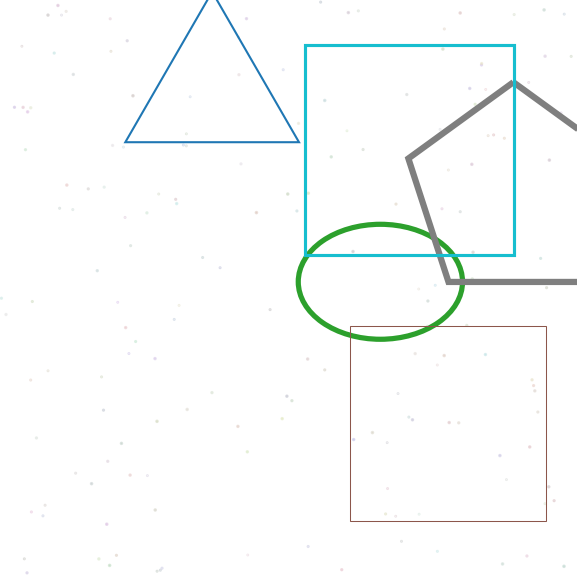[{"shape": "triangle", "thickness": 1, "radius": 0.87, "center": [0.367, 0.84]}, {"shape": "oval", "thickness": 2.5, "radius": 0.71, "center": [0.659, 0.511]}, {"shape": "square", "thickness": 0.5, "radius": 0.85, "center": [0.776, 0.266]}, {"shape": "pentagon", "thickness": 3, "radius": 0.96, "center": [0.889, 0.666]}, {"shape": "square", "thickness": 1.5, "radius": 0.91, "center": [0.71, 0.739]}]